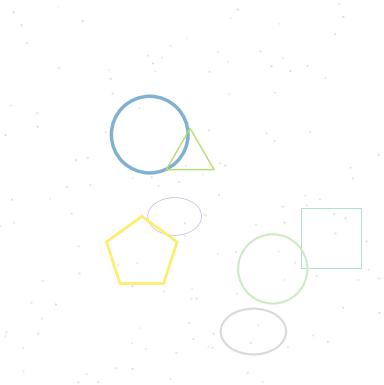[{"shape": "square", "thickness": 0.5, "radius": 0.39, "center": [0.859, 0.382]}, {"shape": "oval", "thickness": 0.5, "radius": 0.35, "center": [0.454, 0.438]}, {"shape": "circle", "thickness": 2.5, "radius": 0.5, "center": [0.389, 0.65]}, {"shape": "triangle", "thickness": 1, "radius": 0.36, "center": [0.494, 0.595]}, {"shape": "oval", "thickness": 1.5, "radius": 0.42, "center": [0.658, 0.139]}, {"shape": "circle", "thickness": 1.5, "radius": 0.45, "center": [0.708, 0.301]}, {"shape": "pentagon", "thickness": 2, "radius": 0.48, "center": [0.368, 0.342]}]